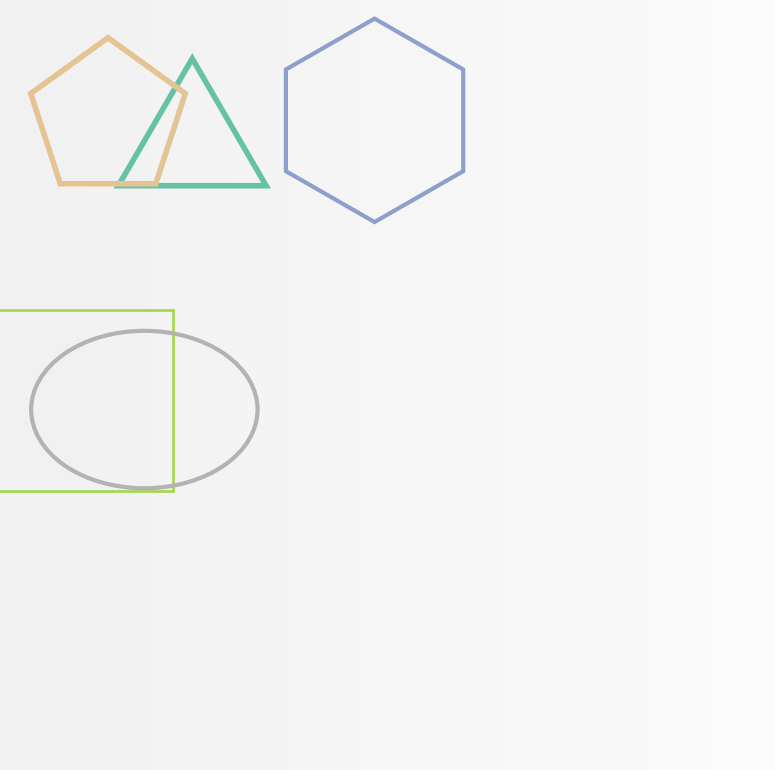[{"shape": "triangle", "thickness": 2, "radius": 0.55, "center": [0.248, 0.814]}, {"shape": "hexagon", "thickness": 1.5, "radius": 0.66, "center": [0.483, 0.844]}, {"shape": "square", "thickness": 1, "radius": 0.59, "center": [0.106, 0.479]}, {"shape": "pentagon", "thickness": 2, "radius": 0.52, "center": [0.139, 0.846]}, {"shape": "oval", "thickness": 1.5, "radius": 0.73, "center": [0.186, 0.468]}]